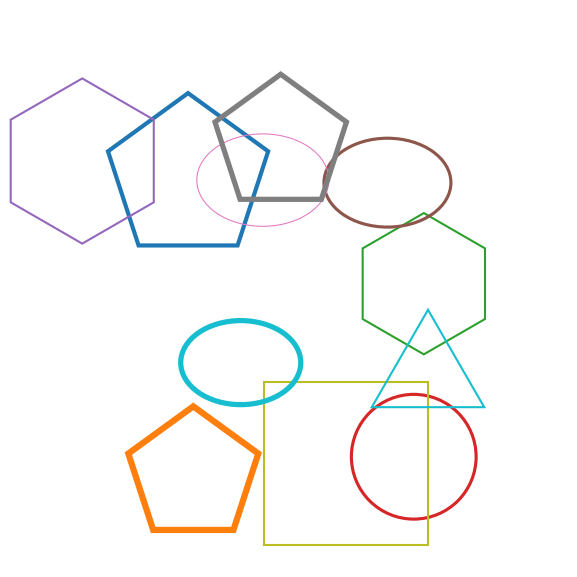[{"shape": "pentagon", "thickness": 2, "radius": 0.73, "center": [0.326, 0.692]}, {"shape": "pentagon", "thickness": 3, "radius": 0.59, "center": [0.335, 0.177]}, {"shape": "hexagon", "thickness": 1, "radius": 0.61, "center": [0.734, 0.508]}, {"shape": "circle", "thickness": 1.5, "radius": 0.54, "center": [0.716, 0.208]}, {"shape": "hexagon", "thickness": 1, "radius": 0.72, "center": [0.142, 0.72]}, {"shape": "oval", "thickness": 1.5, "radius": 0.55, "center": [0.671, 0.683]}, {"shape": "oval", "thickness": 0.5, "radius": 0.57, "center": [0.455, 0.687]}, {"shape": "pentagon", "thickness": 2.5, "radius": 0.6, "center": [0.486, 0.751]}, {"shape": "square", "thickness": 1, "radius": 0.71, "center": [0.599, 0.197]}, {"shape": "triangle", "thickness": 1, "radius": 0.56, "center": [0.741, 0.35]}, {"shape": "oval", "thickness": 2.5, "radius": 0.52, "center": [0.417, 0.371]}]